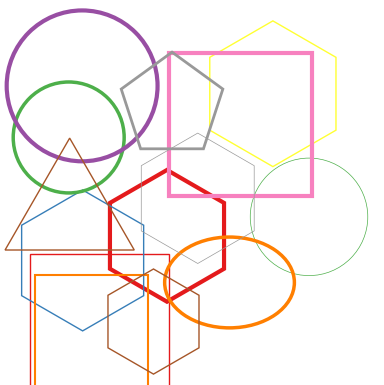[{"shape": "hexagon", "thickness": 3, "radius": 0.86, "center": [0.434, 0.387]}, {"shape": "square", "thickness": 1, "radius": 0.91, "center": [0.258, 0.158]}, {"shape": "hexagon", "thickness": 1, "radius": 0.91, "center": [0.215, 0.324]}, {"shape": "circle", "thickness": 2.5, "radius": 0.72, "center": [0.178, 0.643]}, {"shape": "circle", "thickness": 0.5, "radius": 0.76, "center": [0.803, 0.437]}, {"shape": "circle", "thickness": 3, "radius": 0.98, "center": [0.213, 0.777]}, {"shape": "square", "thickness": 1.5, "radius": 0.73, "center": [0.238, 0.139]}, {"shape": "oval", "thickness": 2.5, "radius": 0.84, "center": [0.596, 0.266]}, {"shape": "hexagon", "thickness": 1, "radius": 0.95, "center": [0.709, 0.756]}, {"shape": "triangle", "thickness": 1, "radius": 0.97, "center": [0.181, 0.448]}, {"shape": "hexagon", "thickness": 1, "radius": 0.68, "center": [0.399, 0.165]}, {"shape": "square", "thickness": 3, "radius": 0.93, "center": [0.625, 0.676]}, {"shape": "hexagon", "thickness": 0.5, "radius": 0.85, "center": [0.514, 0.485]}, {"shape": "pentagon", "thickness": 2, "radius": 0.69, "center": [0.447, 0.726]}]